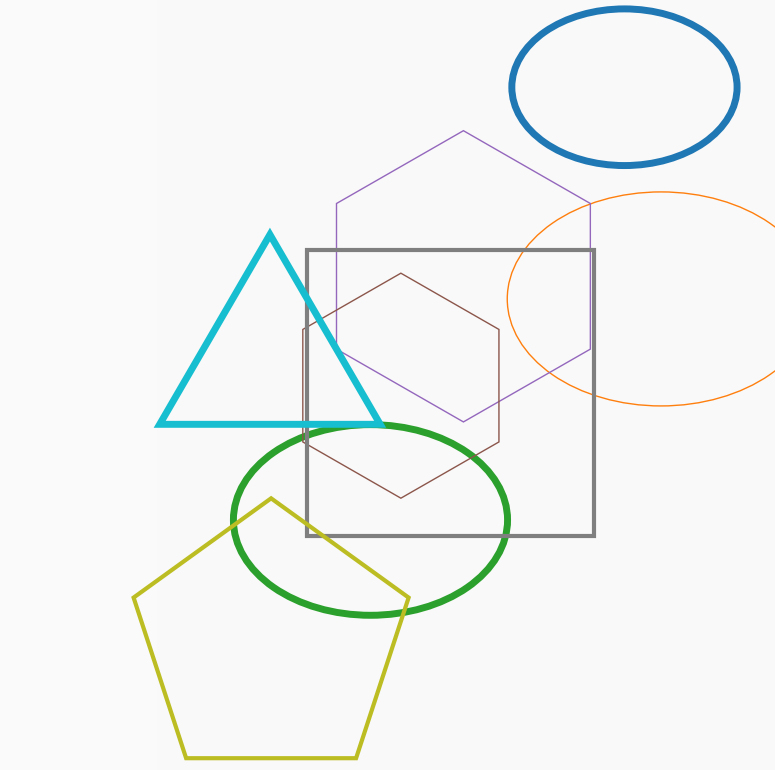[{"shape": "oval", "thickness": 2.5, "radius": 0.73, "center": [0.806, 0.887]}, {"shape": "oval", "thickness": 0.5, "radius": 0.99, "center": [0.853, 0.612]}, {"shape": "oval", "thickness": 2.5, "radius": 0.88, "center": [0.478, 0.325]}, {"shape": "hexagon", "thickness": 0.5, "radius": 0.95, "center": [0.598, 0.641]}, {"shape": "hexagon", "thickness": 0.5, "radius": 0.73, "center": [0.517, 0.499]}, {"shape": "square", "thickness": 1.5, "radius": 0.93, "center": [0.581, 0.489]}, {"shape": "pentagon", "thickness": 1.5, "radius": 0.93, "center": [0.35, 0.166]}, {"shape": "triangle", "thickness": 2.5, "radius": 0.82, "center": [0.348, 0.531]}]